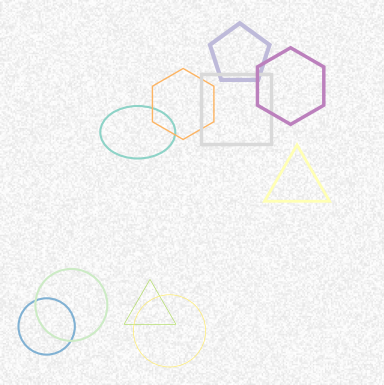[{"shape": "oval", "thickness": 1.5, "radius": 0.49, "center": [0.358, 0.656]}, {"shape": "triangle", "thickness": 2, "radius": 0.49, "center": [0.772, 0.526]}, {"shape": "pentagon", "thickness": 3, "radius": 0.41, "center": [0.623, 0.858]}, {"shape": "circle", "thickness": 1.5, "radius": 0.37, "center": [0.121, 0.152]}, {"shape": "hexagon", "thickness": 1, "radius": 0.46, "center": [0.476, 0.73]}, {"shape": "triangle", "thickness": 0.5, "radius": 0.39, "center": [0.39, 0.197]}, {"shape": "square", "thickness": 2.5, "radius": 0.45, "center": [0.612, 0.717]}, {"shape": "hexagon", "thickness": 2.5, "radius": 0.5, "center": [0.755, 0.776]}, {"shape": "circle", "thickness": 1.5, "radius": 0.47, "center": [0.185, 0.208]}, {"shape": "circle", "thickness": 0.5, "radius": 0.47, "center": [0.44, 0.141]}]